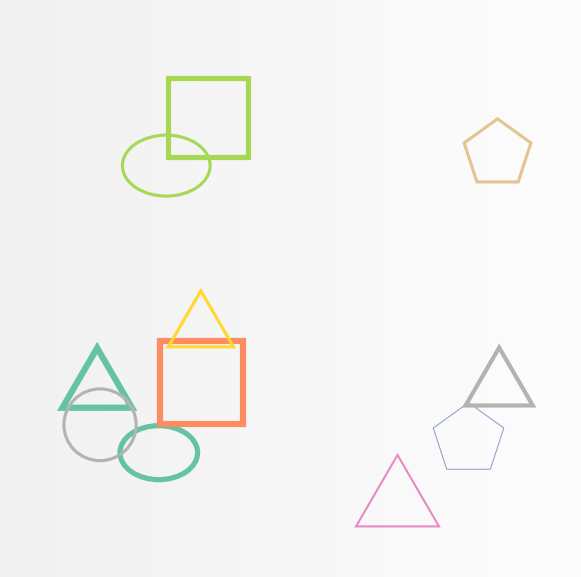[{"shape": "triangle", "thickness": 3, "radius": 0.34, "center": [0.167, 0.328]}, {"shape": "oval", "thickness": 2.5, "radius": 0.33, "center": [0.273, 0.215]}, {"shape": "square", "thickness": 3, "radius": 0.36, "center": [0.346, 0.337]}, {"shape": "pentagon", "thickness": 0.5, "radius": 0.32, "center": [0.806, 0.238]}, {"shape": "triangle", "thickness": 1, "radius": 0.41, "center": [0.684, 0.129]}, {"shape": "square", "thickness": 2.5, "radius": 0.34, "center": [0.358, 0.795]}, {"shape": "oval", "thickness": 1.5, "radius": 0.38, "center": [0.286, 0.712]}, {"shape": "triangle", "thickness": 1.5, "radius": 0.32, "center": [0.346, 0.431]}, {"shape": "pentagon", "thickness": 1.5, "radius": 0.3, "center": [0.856, 0.733]}, {"shape": "circle", "thickness": 1.5, "radius": 0.31, "center": [0.172, 0.264]}, {"shape": "triangle", "thickness": 2, "radius": 0.33, "center": [0.859, 0.33]}]